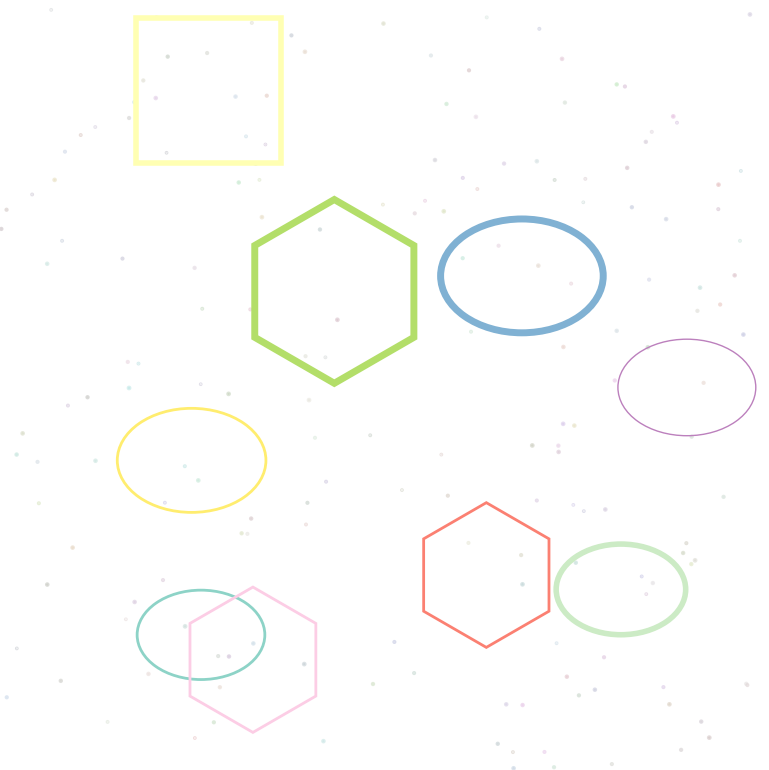[{"shape": "oval", "thickness": 1, "radius": 0.41, "center": [0.261, 0.176]}, {"shape": "square", "thickness": 2, "radius": 0.47, "center": [0.27, 0.882]}, {"shape": "hexagon", "thickness": 1, "radius": 0.47, "center": [0.632, 0.253]}, {"shape": "oval", "thickness": 2.5, "radius": 0.53, "center": [0.678, 0.642]}, {"shape": "hexagon", "thickness": 2.5, "radius": 0.6, "center": [0.434, 0.622]}, {"shape": "hexagon", "thickness": 1, "radius": 0.47, "center": [0.328, 0.143]}, {"shape": "oval", "thickness": 0.5, "radius": 0.45, "center": [0.892, 0.497]}, {"shape": "oval", "thickness": 2, "radius": 0.42, "center": [0.806, 0.235]}, {"shape": "oval", "thickness": 1, "radius": 0.48, "center": [0.249, 0.402]}]